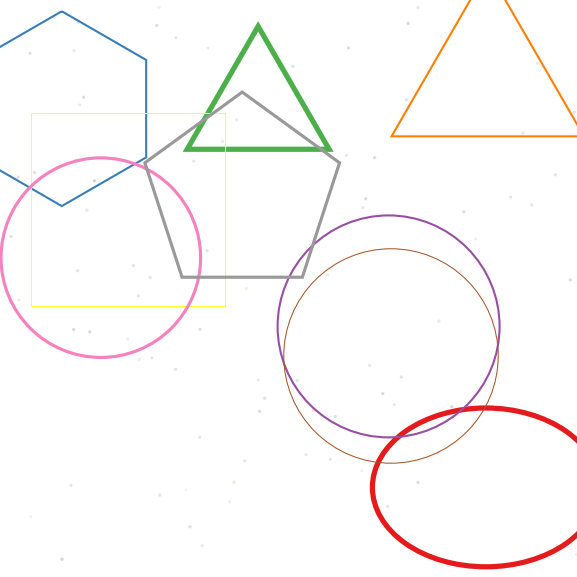[{"shape": "oval", "thickness": 2.5, "radius": 0.98, "center": [0.841, 0.155]}, {"shape": "hexagon", "thickness": 1, "radius": 0.84, "center": [0.107, 0.811]}, {"shape": "triangle", "thickness": 2.5, "radius": 0.71, "center": [0.447, 0.812]}, {"shape": "circle", "thickness": 1, "radius": 0.96, "center": [0.673, 0.434]}, {"shape": "triangle", "thickness": 1, "radius": 0.96, "center": [0.845, 0.859]}, {"shape": "square", "thickness": 0.5, "radius": 0.84, "center": [0.222, 0.636]}, {"shape": "circle", "thickness": 0.5, "radius": 0.93, "center": [0.677, 0.383]}, {"shape": "circle", "thickness": 1.5, "radius": 0.86, "center": [0.175, 0.553]}, {"shape": "pentagon", "thickness": 1.5, "radius": 0.89, "center": [0.419, 0.662]}]